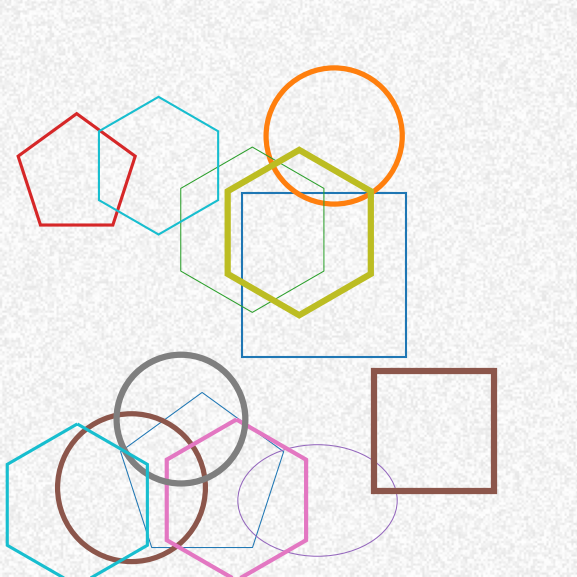[{"shape": "pentagon", "thickness": 0.5, "radius": 0.74, "center": [0.35, 0.171]}, {"shape": "square", "thickness": 1, "radius": 0.71, "center": [0.562, 0.523]}, {"shape": "circle", "thickness": 2.5, "radius": 0.59, "center": [0.579, 0.764]}, {"shape": "hexagon", "thickness": 0.5, "radius": 0.72, "center": [0.437, 0.601]}, {"shape": "pentagon", "thickness": 1.5, "radius": 0.53, "center": [0.133, 0.696]}, {"shape": "oval", "thickness": 0.5, "radius": 0.69, "center": [0.55, 0.133]}, {"shape": "square", "thickness": 3, "radius": 0.52, "center": [0.751, 0.253]}, {"shape": "circle", "thickness": 2.5, "radius": 0.64, "center": [0.228, 0.155]}, {"shape": "hexagon", "thickness": 2, "radius": 0.7, "center": [0.409, 0.133]}, {"shape": "circle", "thickness": 3, "radius": 0.56, "center": [0.313, 0.273]}, {"shape": "hexagon", "thickness": 3, "radius": 0.72, "center": [0.518, 0.596]}, {"shape": "hexagon", "thickness": 1.5, "radius": 0.7, "center": [0.134, 0.125]}, {"shape": "hexagon", "thickness": 1, "radius": 0.6, "center": [0.275, 0.712]}]